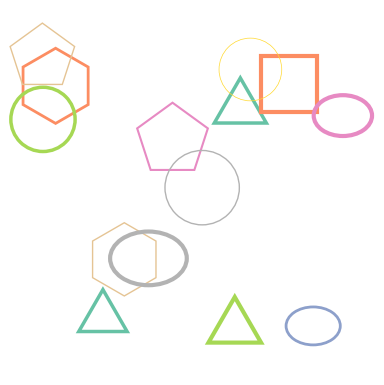[{"shape": "triangle", "thickness": 2.5, "radius": 0.39, "center": [0.624, 0.72]}, {"shape": "triangle", "thickness": 2.5, "radius": 0.36, "center": [0.267, 0.175]}, {"shape": "hexagon", "thickness": 2, "radius": 0.49, "center": [0.144, 0.777]}, {"shape": "square", "thickness": 3, "radius": 0.36, "center": [0.75, 0.783]}, {"shape": "oval", "thickness": 2, "radius": 0.35, "center": [0.813, 0.153]}, {"shape": "pentagon", "thickness": 1.5, "radius": 0.48, "center": [0.448, 0.637]}, {"shape": "oval", "thickness": 3, "radius": 0.38, "center": [0.891, 0.7]}, {"shape": "circle", "thickness": 2.5, "radius": 0.42, "center": [0.112, 0.69]}, {"shape": "triangle", "thickness": 3, "radius": 0.39, "center": [0.61, 0.15]}, {"shape": "circle", "thickness": 0.5, "radius": 0.41, "center": [0.65, 0.82]}, {"shape": "pentagon", "thickness": 1, "radius": 0.44, "center": [0.11, 0.852]}, {"shape": "hexagon", "thickness": 1, "radius": 0.48, "center": [0.323, 0.326]}, {"shape": "oval", "thickness": 3, "radius": 0.5, "center": [0.386, 0.329]}, {"shape": "circle", "thickness": 1, "radius": 0.48, "center": [0.525, 0.513]}]